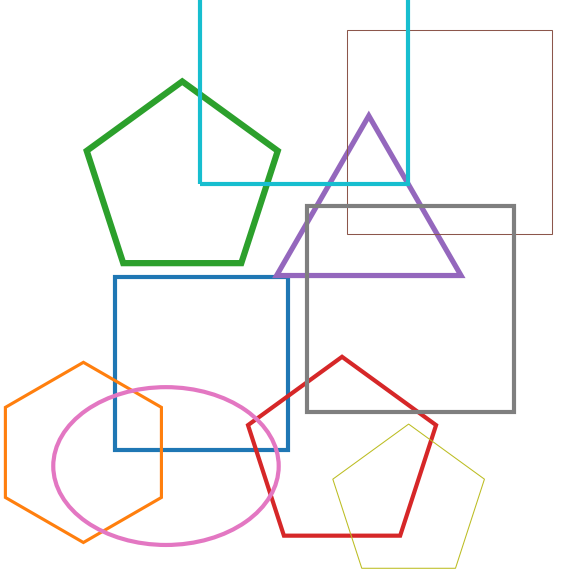[{"shape": "square", "thickness": 2, "radius": 0.75, "center": [0.349, 0.37]}, {"shape": "hexagon", "thickness": 1.5, "radius": 0.78, "center": [0.144, 0.216]}, {"shape": "pentagon", "thickness": 3, "radius": 0.87, "center": [0.316, 0.684]}, {"shape": "pentagon", "thickness": 2, "radius": 0.86, "center": [0.592, 0.21]}, {"shape": "triangle", "thickness": 2.5, "radius": 0.92, "center": [0.639, 0.614]}, {"shape": "square", "thickness": 0.5, "radius": 0.88, "center": [0.778, 0.771]}, {"shape": "oval", "thickness": 2, "radius": 0.98, "center": [0.287, 0.192]}, {"shape": "square", "thickness": 2, "radius": 0.9, "center": [0.711, 0.464]}, {"shape": "pentagon", "thickness": 0.5, "radius": 0.69, "center": [0.708, 0.127]}, {"shape": "square", "thickness": 2, "radius": 0.9, "center": [0.526, 0.862]}]